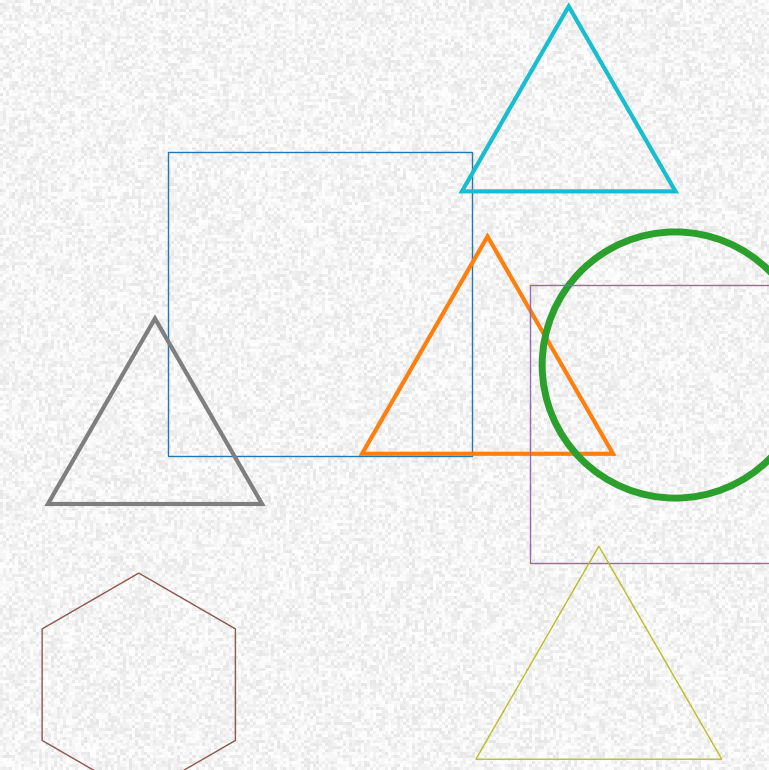[{"shape": "square", "thickness": 0.5, "radius": 0.99, "center": [0.415, 0.605]}, {"shape": "triangle", "thickness": 1.5, "radius": 0.94, "center": [0.633, 0.505]}, {"shape": "circle", "thickness": 2.5, "radius": 0.86, "center": [0.877, 0.526]}, {"shape": "square", "thickness": 0.5, "radius": 0.91, "center": [0.869, 0.449]}, {"shape": "hexagon", "thickness": 0.5, "radius": 0.72, "center": [0.18, 0.111]}, {"shape": "triangle", "thickness": 1.5, "radius": 0.8, "center": [0.201, 0.426]}, {"shape": "triangle", "thickness": 0.5, "radius": 0.92, "center": [0.778, 0.106]}, {"shape": "triangle", "thickness": 1.5, "radius": 0.8, "center": [0.739, 0.832]}]